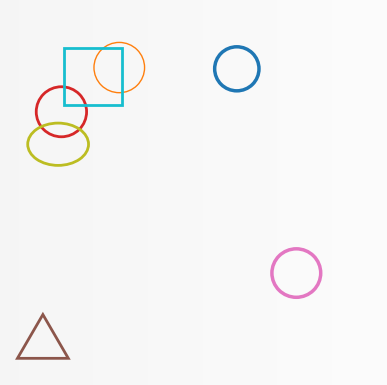[{"shape": "circle", "thickness": 2.5, "radius": 0.29, "center": [0.611, 0.821]}, {"shape": "circle", "thickness": 1, "radius": 0.33, "center": [0.308, 0.825]}, {"shape": "circle", "thickness": 2, "radius": 0.32, "center": [0.158, 0.71]}, {"shape": "triangle", "thickness": 2, "radius": 0.38, "center": [0.111, 0.107]}, {"shape": "circle", "thickness": 2.5, "radius": 0.31, "center": [0.765, 0.291]}, {"shape": "oval", "thickness": 2, "radius": 0.39, "center": [0.15, 0.625]}, {"shape": "square", "thickness": 2, "radius": 0.37, "center": [0.241, 0.802]}]